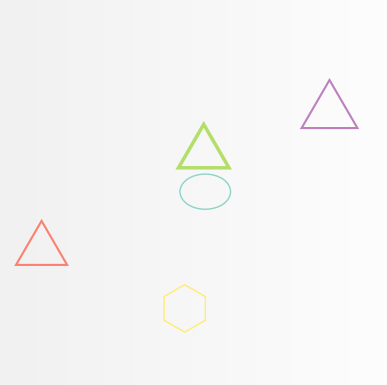[{"shape": "oval", "thickness": 1, "radius": 0.33, "center": [0.53, 0.502]}, {"shape": "triangle", "thickness": 1.5, "radius": 0.38, "center": [0.107, 0.35]}, {"shape": "triangle", "thickness": 2.5, "radius": 0.38, "center": [0.526, 0.602]}, {"shape": "triangle", "thickness": 1.5, "radius": 0.42, "center": [0.85, 0.709]}, {"shape": "hexagon", "thickness": 1, "radius": 0.31, "center": [0.477, 0.199]}]